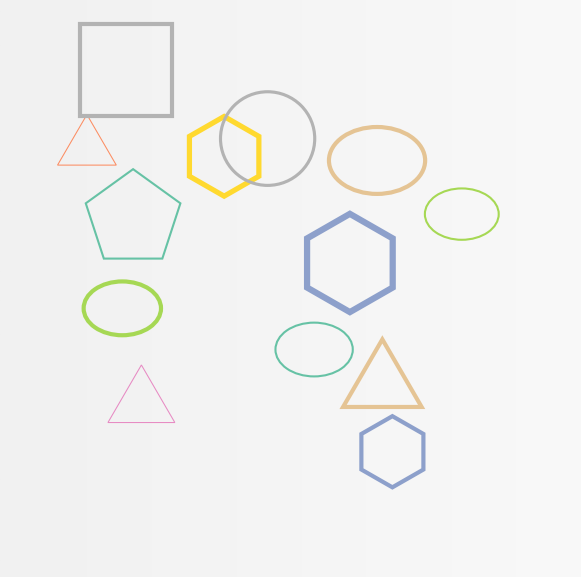[{"shape": "pentagon", "thickness": 1, "radius": 0.43, "center": [0.229, 0.621]}, {"shape": "oval", "thickness": 1, "radius": 0.33, "center": [0.54, 0.394]}, {"shape": "triangle", "thickness": 0.5, "radius": 0.29, "center": [0.15, 0.742]}, {"shape": "hexagon", "thickness": 2, "radius": 0.31, "center": [0.675, 0.217]}, {"shape": "hexagon", "thickness": 3, "radius": 0.43, "center": [0.602, 0.544]}, {"shape": "triangle", "thickness": 0.5, "radius": 0.33, "center": [0.243, 0.301]}, {"shape": "oval", "thickness": 2, "radius": 0.33, "center": [0.21, 0.465]}, {"shape": "oval", "thickness": 1, "radius": 0.32, "center": [0.794, 0.628]}, {"shape": "hexagon", "thickness": 2.5, "radius": 0.34, "center": [0.386, 0.728]}, {"shape": "triangle", "thickness": 2, "radius": 0.39, "center": [0.658, 0.333]}, {"shape": "oval", "thickness": 2, "radius": 0.41, "center": [0.649, 0.721]}, {"shape": "circle", "thickness": 1.5, "radius": 0.41, "center": [0.46, 0.759]}, {"shape": "square", "thickness": 2, "radius": 0.4, "center": [0.217, 0.878]}]